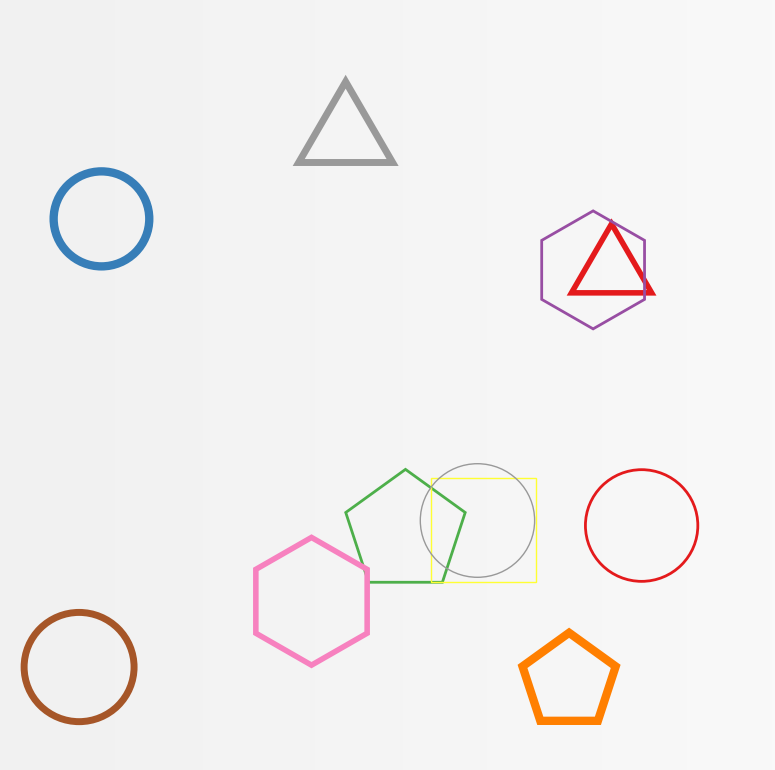[{"shape": "triangle", "thickness": 2, "radius": 0.3, "center": [0.789, 0.65]}, {"shape": "circle", "thickness": 1, "radius": 0.36, "center": [0.828, 0.318]}, {"shape": "circle", "thickness": 3, "radius": 0.31, "center": [0.131, 0.716]}, {"shape": "pentagon", "thickness": 1, "radius": 0.41, "center": [0.523, 0.309]}, {"shape": "hexagon", "thickness": 1, "radius": 0.38, "center": [0.765, 0.649]}, {"shape": "pentagon", "thickness": 3, "radius": 0.32, "center": [0.734, 0.115]}, {"shape": "square", "thickness": 0.5, "radius": 0.34, "center": [0.624, 0.312]}, {"shape": "circle", "thickness": 2.5, "radius": 0.35, "center": [0.102, 0.134]}, {"shape": "hexagon", "thickness": 2, "radius": 0.41, "center": [0.402, 0.219]}, {"shape": "circle", "thickness": 0.5, "radius": 0.37, "center": [0.616, 0.324]}, {"shape": "triangle", "thickness": 2.5, "radius": 0.35, "center": [0.446, 0.824]}]